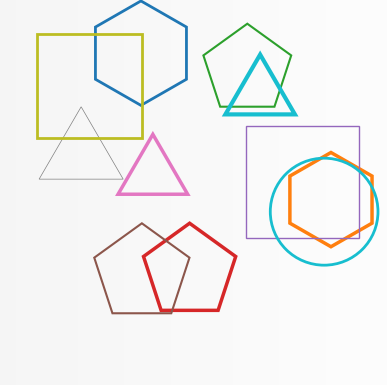[{"shape": "hexagon", "thickness": 2, "radius": 0.68, "center": [0.364, 0.862]}, {"shape": "hexagon", "thickness": 2.5, "radius": 0.61, "center": [0.854, 0.482]}, {"shape": "pentagon", "thickness": 1.5, "radius": 0.6, "center": [0.638, 0.819]}, {"shape": "pentagon", "thickness": 2.5, "radius": 0.63, "center": [0.489, 0.295]}, {"shape": "square", "thickness": 1, "radius": 0.73, "center": [0.78, 0.527]}, {"shape": "pentagon", "thickness": 1.5, "radius": 0.65, "center": [0.366, 0.291]}, {"shape": "triangle", "thickness": 2.5, "radius": 0.52, "center": [0.394, 0.547]}, {"shape": "triangle", "thickness": 0.5, "radius": 0.63, "center": [0.209, 0.597]}, {"shape": "square", "thickness": 2, "radius": 0.67, "center": [0.231, 0.776]}, {"shape": "triangle", "thickness": 3, "radius": 0.52, "center": [0.671, 0.755]}, {"shape": "circle", "thickness": 2, "radius": 0.69, "center": [0.836, 0.45]}]